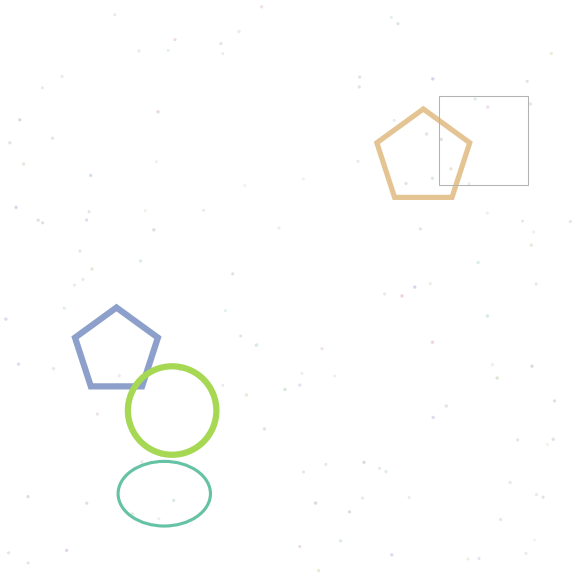[{"shape": "oval", "thickness": 1.5, "radius": 0.4, "center": [0.284, 0.144]}, {"shape": "pentagon", "thickness": 3, "radius": 0.38, "center": [0.202, 0.391]}, {"shape": "circle", "thickness": 3, "radius": 0.38, "center": [0.298, 0.288]}, {"shape": "pentagon", "thickness": 2.5, "radius": 0.42, "center": [0.733, 0.726]}, {"shape": "square", "thickness": 0.5, "radius": 0.38, "center": [0.837, 0.756]}]